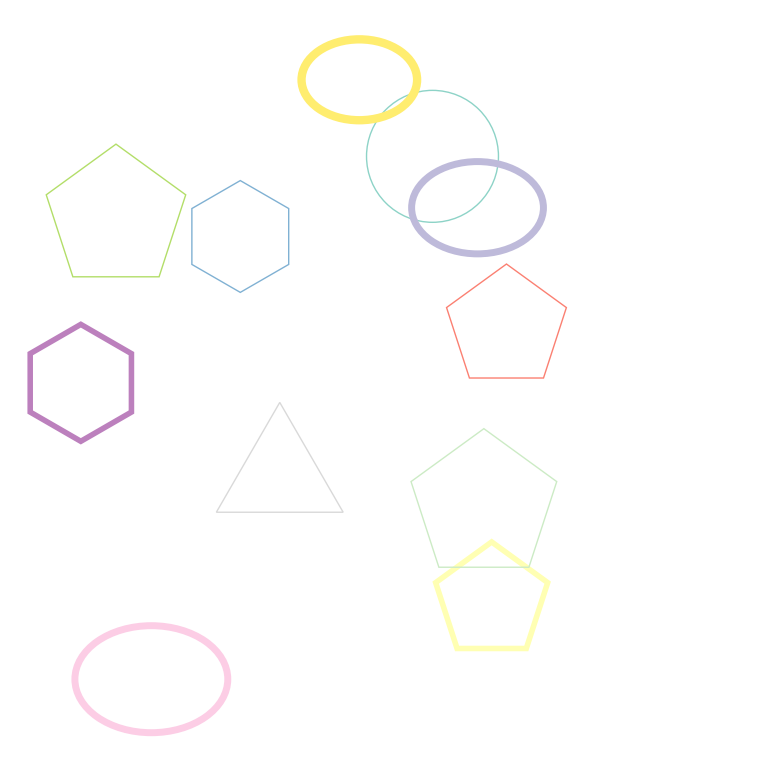[{"shape": "circle", "thickness": 0.5, "radius": 0.43, "center": [0.562, 0.797]}, {"shape": "pentagon", "thickness": 2, "radius": 0.38, "center": [0.639, 0.22]}, {"shape": "oval", "thickness": 2.5, "radius": 0.43, "center": [0.62, 0.73]}, {"shape": "pentagon", "thickness": 0.5, "radius": 0.41, "center": [0.658, 0.575]}, {"shape": "hexagon", "thickness": 0.5, "radius": 0.36, "center": [0.312, 0.693]}, {"shape": "pentagon", "thickness": 0.5, "radius": 0.48, "center": [0.151, 0.718]}, {"shape": "oval", "thickness": 2.5, "radius": 0.5, "center": [0.197, 0.118]}, {"shape": "triangle", "thickness": 0.5, "radius": 0.48, "center": [0.363, 0.382]}, {"shape": "hexagon", "thickness": 2, "radius": 0.38, "center": [0.105, 0.503]}, {"shape": "pentagon", "thickness": 0.5, "radius": 0.5, "center": [0.628, 0.344]}, {"shape": "oval", "thickness": 3, "radius": 0.38, "center": [0.467, 0.896]}]